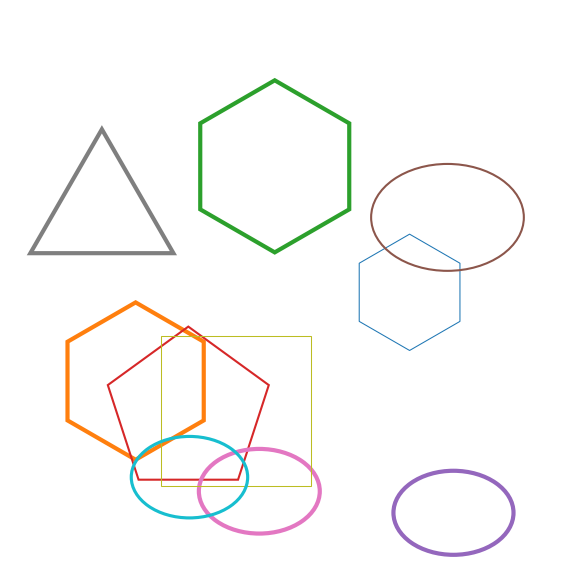[{"shape": "hexagon", "thickness": 0.5, "radius": 0.5, "center": [0.709, 0.493]}, {"shape": "hexagon", "thickness": 2, "radius": 0.68, "center": [0.235, 0.339]}, {"shape": "hexagon", "thickness": 2, "radius": 0.74, "center": [0.476, 0.711]}, {"shape": "pentagon", "thickness": 1, "radius": 0.73, "center": [0.326, 0.287]}, {"shape": "oval", "thickness": 2, "radius": 0.52, "center": [0.785, 0.111]}, {"shape": "oval", "thickness": 1, "radius": 0.66, "center": [0.775, 0.623]}, {"shape": "oval", "thickness": 2, "radius": 0.52, "center": [0.449, 0.149]}, {"shape": "triangle", "thickness": 2, "radius": 0.71, "center": [0.176, 0.632]}, {"shape": "square", "thickness": 0.5, "radius": 0.65, "center": [0.409, 0.288]}, {"shape": "oval", "thickness": 1.5, "radius": 0.5, "center": [0.328, 0.173]}]